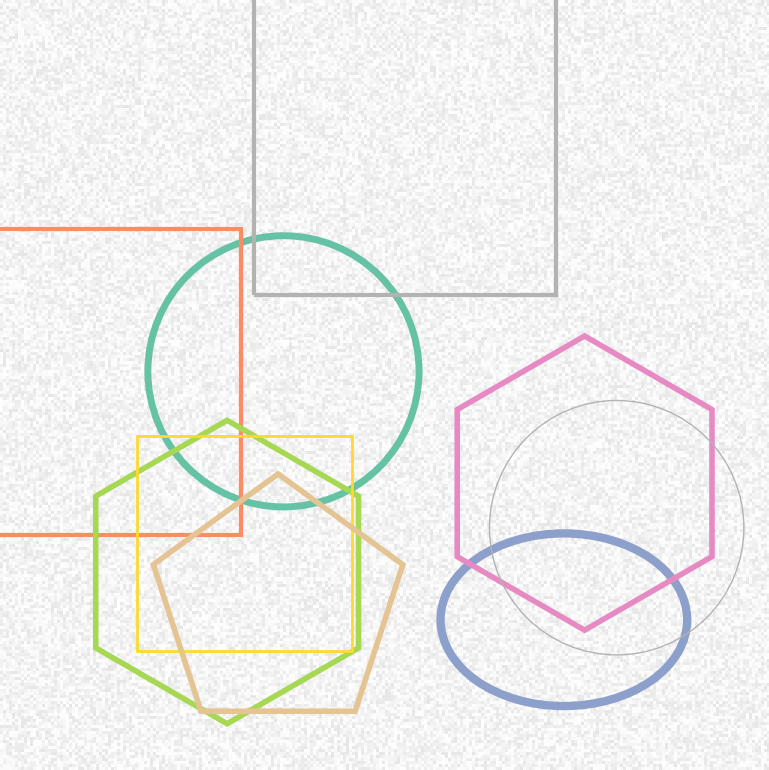[{"shape": "circle", "thickness": 2.5, "radius": 0.88, "center": [0.368, 0.518]}, {"shape": "square", "thickness": 1.5, "radius": 0.99, "center": [0.115, 0.504]}, {"shape": "oval", "thickness": 3, "radius": 0.8, "center": [0.732, 0.195]}, {"shape": "hexagon", "thickness": 2, "radius": 0.96, "center": [0.759, 0.373]}, {"shape": "hexagon", "thickness": 2, "radius": 0.99, "center": [0.295, 0.257]}, {"shape": "square", "thickness": 1, "radius": 0.7, "center": [0.317, 0.294]}, {"shape": "pentagon", "thickness": 2, "radius": 0.85, "center": [0.361, 0.214]}, {"shape": "circle", "thickness": 0.5, "radius": 0.83, "center": [0.801, 0.315]}, {"shape": "square", "thickness": 1.5, "radius": 0.98, "center": [0.526, 0.813]}]